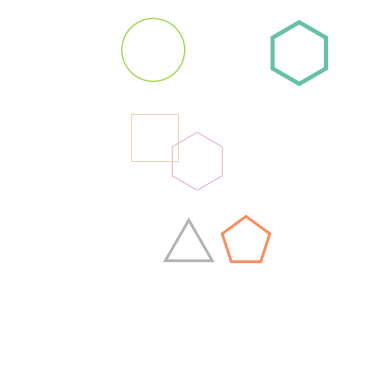[{"shape": "hexagon", "thickness": 3, "radius": 0.4, "center": [0.777, 0.862]}, {"shape": "pentagon", "thickness": 2, "radius": 0.33, "center": [0.639, 0.373]}, {"shape": "hexagon", "thickness": 0.5, "radius": 0.38, "center": [0.512, 0.581]}, {"shape": "circle", "thickness": 1, "radius": 0.41, "center": [0.398, 0.87]}, {"shape": "square", "thickness": 0.5, "radius": 0.3, "center": [0.402, 0.643]}, {"shape": "triangle", "thickness": 2, "radius": 0.35, "center": [0.49, 0.358]}]